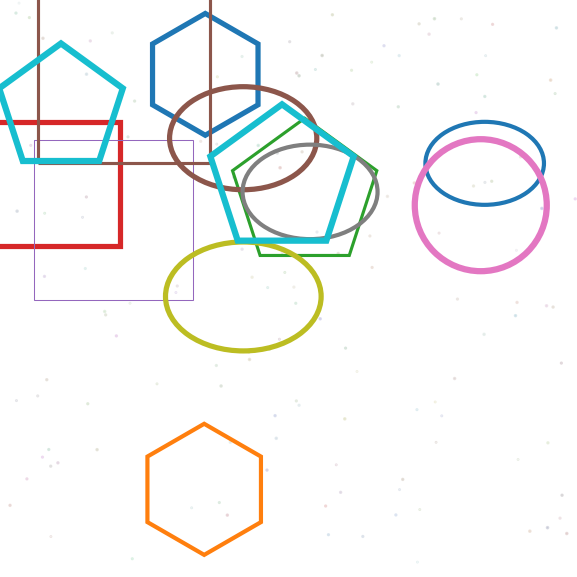[{"shape": "oval", "thickness": 2, "radius": 0.51, "center": [0.839, 0.716]}, {"shape": "hexagon", "thickness": 2.5, "radius": 0.53, "center": [0.355, 0.87]}, {"shape": "hexagon", "thickness": 2, "radius": 0.57, "center": [0.354, 0.152]}, {"shape": "pentagon", "thickness": 1.5, "radius": 0.66, "center": [0.528, 0.663]}, {"shape": "square", "thickness": 2.5, "radius": 0.54, "center": [0.101, 0.681]}, {"shape": "square", "thickness": 0.5, "radius": 0.69, "center": [0.197, 0.618]}, {"shape": "square", "thickness": 1.5, "radius": 0.75, "center": [0.215, 0.866]}, {"shape": "oval", "thickness": 2.5, "radius": 0.64, "center": [0.421, 0.76]}, {"shape": "circle", "thickness": 3, "radius": 0.57, "center": [0.833, 0.644]}, {"shape": "oval", "thickness": 2, "radius": 0.58, "center": [0.537, 0.667]}, {"shape": "oval", "thickness": 2.5, "radius": 0.67, "center": [0.421, 0.486]}, {"shape": "pentagon", "thickness": 3, "radius": 0.56, "center": [0.106, 0.811]}, {"shape": "pentagon", "thickness": 3, "radius": 0.65, "center": [0.488, 0.688]}]